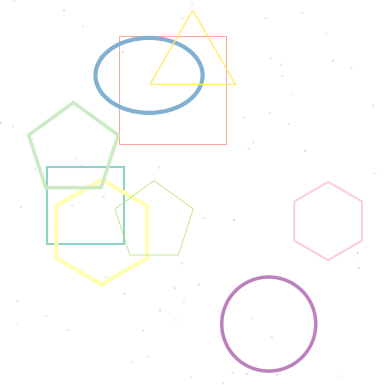[{"shape": "square", "thickness": 1.5, "radius": 0.5, "center": [0.223, 0.467]}, {"shape": "hexagon", "thickness": 3, "radius": 0.68, "center": [0.264, 0.397]}, {"shape": "square", "thickness": 0.5, "radius": 0.7, "center": [0.448, 0.766]}, {"shape": "oval", "thickness": 3, "radius": 0.7, "center": [0.387, 0.804]}, {"shape": "pentagon", "thickness": 0.5, "radius": 0.53, "center": [0.4, 0.424]}, {"shape": "hexagon", "thickness": 1.5, "radius": 0.51, "center": [0.852, 0.426]}, {"shape": "circle", "thickness": 2.5, "radius": 0.61, "center": [0.698, 0.158]}, {"shape": "pentagon", "thickness": 2.5, "radius": 0.61, "center": [0.191, 0.611]}, {"shape": "triangle", "thickness": 1, "radius": 0.64, "center": [0.501, 0.845]}]